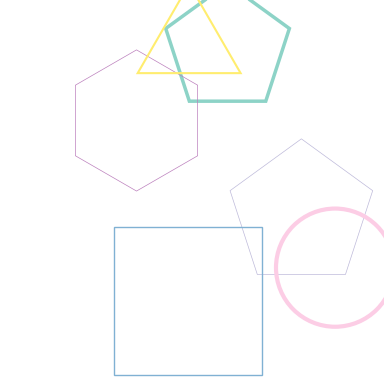[{"shape": "pentagon", "thickness": 2.5, "radius": 0.84, "center": [0.591, 0.874]}, {"shape": "pentagon", "thickness": 0.5, "radius": 0.97, "center": [0.783, 0.445]}, {"shape": "square", "thickness": 1, "radius": 0.96, "center": [0.489, 0.218]}, {"shape": "circle", "thickness": 3, "radius": 0.77, "center": [0.87, 0.305]}, {"shape": "hexagon", "thickness": 0.5, "radius": 0.92, "center": [0.355, 0.687]}, {"shape": "triangle", "thickness": 1.5, "radius": 0.77, "center": [0.491, 0.887]}]